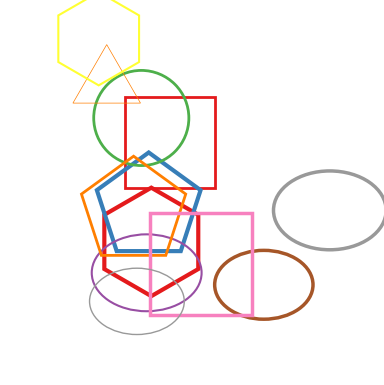[{"shape": "square", "thickness": 2, "radius": 0.59, "center": [0.441, 0.629]}, {"shape": "hexagon", "thickness": 3, "radius": 0.7, "center": [0.393, 0.372]}, {"shape": "pentagon", "thickness": 3, "radius": 0.71, "center": [0.386, 0.462]}, {"shape": "circle", "thickness": 2, "radius": 0.62, "center": [0.367, 0.694]}, {"shape": "oval", "thickness": 1.5, "radius": 0.71, "center": [0.381, 0.291]}, {"shape": "triangle", "thickness": 0.5, "radius": 0.51, "center": [0.277, 0.783]}, {"shape": "pentagon", "thickness": 2, "radius": 0.71, "center": [0.347, 0.452]}, {"shape": "hexagon", "thickness": 1.5, "radius": 0.61, "center": [0.256, 0.899]}, {"shape": "oval", "thickness": 2.5, "radius": 0.64, "center": [0.685, 0.26]}, {"shape": "square", "thickness": 2.5, "radius": 0.66, "center": [0.522, 0.313]}, {"shape": "oval", "thickness": 1, "radius": 0.62, "center": [0.356, 0.217]}, {"shape": "oval", "thickness": 2.5, "radius": 0.73, "center": [0.857, 0.454]}]